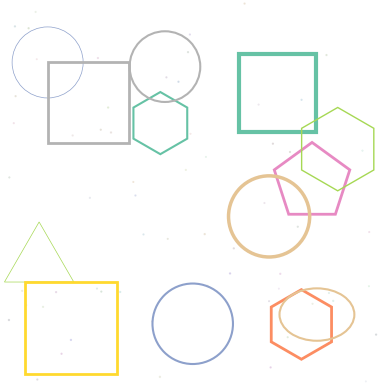[{"shape": "square", "thickness": 3, "radius": 0.5, "center": [0.721, 0.758]}, {"shape": "hexagon", "thickness": 1.5, "radius": 0.4, "center": [0.416, 0.68]}, {"shape": "hexagon", "thickness": 2, "radius": 0.45, "center": [0.783, 0.157]}, {"shape": "circle", "thickness": 0.5, "radius": 0.46, "center": [0.124, 0.838]}, {"shape": "circle", "thickness": 1.5, "radius": 0.52, "center": [0.501, 0.159]}, {"shape": "pentagon", "thickness": 2, "radius": 0.52, "center": [0.81, 0.527]}, {"shape": "hexagon", "thickness": 1, "radius": 0.54, "center": [0.877, 0.613]}, {"shape": "triangle", "thickness": 0.5, "radius": 0.52, "center": [0.102, 0.319]}, {"shape": "square", "thickness": 2, "radius": 0.6, "center": [0.184, 0.149]}, {"shape": "oval", "thickness": 1.5, "radius": 0.49, "center": [0.823, 0.183]}, {"shape": "circle", "thickness": 2.5, "radius": 0.53, "center": [0.699, 0.438]}, {"shape": "circle", "thickness": 1.5, "radius": 0.46, "center": [0.428, 0.827]}, {"shape": "square", "thickness": 2, "radius": 0.53, "center": [0.23, 0.735]}]